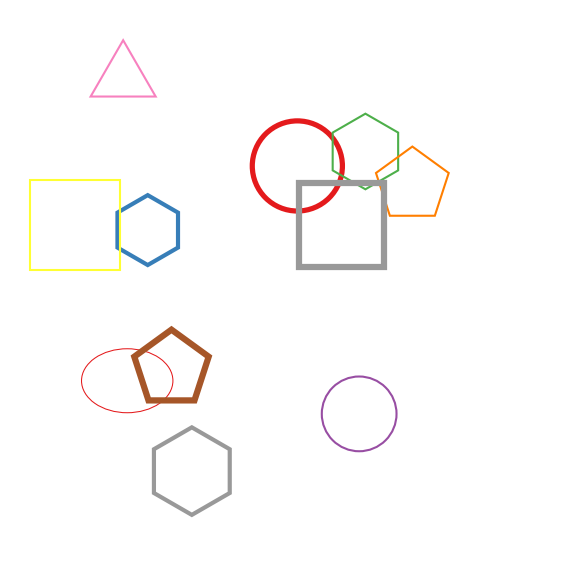[{"shape": "circle", "thickness": 2.5, "radius": 0.39, "center": [0.515, 0.712]}, {"shape": "oval", "thickness": 0.5, "radius": 0.4, "center": [0.22, 0.34]}, {"shape": "hexagon", "thickness": 2, "radius": 0.3, "center": [0.256, 0.601]}, {"shape": "hexagon", "thickness": 1, "radius": 0.33, "center": [0.633, 0.737]}, {"shape": "circle", "thickness": 1, "radius": 0.32, "center": [0.622, 0.282]}, {"shape": "pentagon", "thickness": 1, "radius": 0.33, "center": [0.714, 0.679]}, {"shape": "square", "thickness": 1, "radius": 0.39, "center": [0.13, 0.61]}, {"shape": "pentagon", "thickness": 3, "radius": 0.34, "center": [0.297, 0.361]}, {"shape": "triangle", "thickness": 1, "radius": 0.33, "center": [0.213, 0.864]}, {"shape": "square", "thickness": 3, "radius": 0.37, "center": [0.592, 0.61]}, {"shape": "hexagon", "thickness": 2, "radius": 0.38, "center": [0.332, 0.183]}]